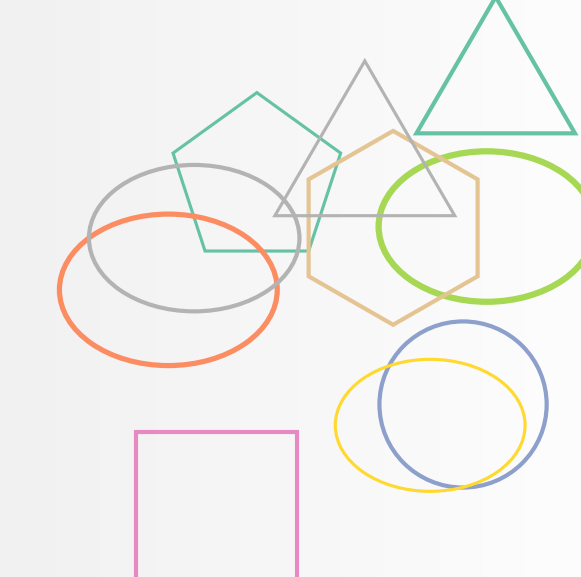[{"shape": "triangle", "thickness": 2, "radius": 0.79, "center": [0.853, 0.847]}, {"shape": "pentagon", "thickness": 1.5, "radius": 0.76, "center": [0.442, 0.687]}, {"shape": "oval", "thickness": 2.5, "radius": 0.94, "center": [0.29, 0.497]}, {"shape": "circle", "thickness": 2, "radius": 0.72, "center": [0.797, 0.299]}, {"shape": "square", "thickness": 2, "radius": 0.7, "center": [0.372, 0.112]}, {"shape": "oval", "thickness": 3, "radius": 0.93, "center": [0.837, 0.607]}, {"shape": "oval", "thickness": 1.5, "radius": 0.82, "center": [0.74, 0.263]}, {"shape": "hexagon", "thickness": 2, "radius": 0.84, "center": [0.676, 0.605]}, {"shape": "oval", "thickness": 2, "radius": 0.91, "center": [0.334, 0.587]}, {"shape": "triangle", "thickness": 1.5, "radius": 0.89, "center": [0.628, 0.715]}]